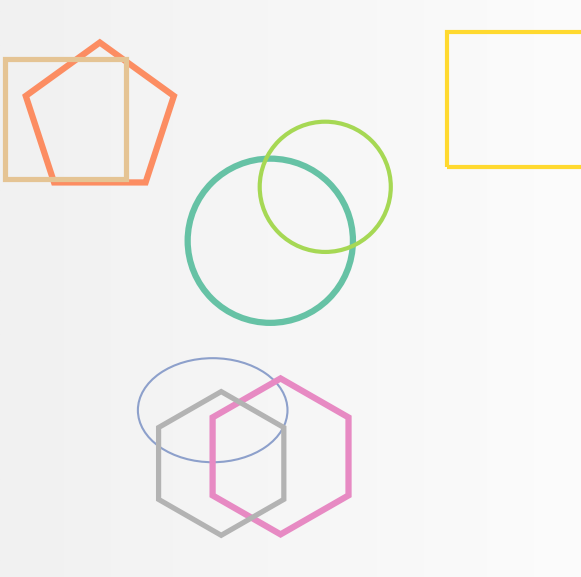[{"shape": "circle", "thickness": 3, "radius": 0.71, "center": [0.465, 0.582]}, {"shape": "pentagon", "thickness": 3, "radius": 0.67, "center": [0.172, 0.792]}, {"shape": "oval", "thickness": 1, "radius": 0.64, "center": [0.366, 0.289]}, {"shape": "hexagon", "thickness": 3, "radius": 0.68, "center": [0.483, 0.209]}, {"shape": "circle", "thickness": 2, "radius": 0.56, "center": [0.56, 0.676]}, {"shape": "square", "thickness": 2, "radius": 0.59, "center": [0.886, 0.827]}, {"shape": "square", "thickness": 2.5, "radius": 0.52, "center": [0.113, 0.793]}, {"shape": "hexagon", "thickness": 2.5, "radius": 0.62, "center": [0.381, 0.197]}]